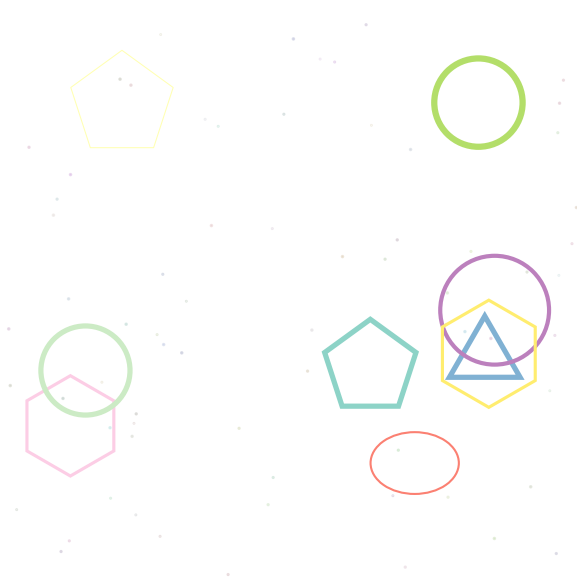[{"shape": "pentagon", "thickness": 2.5, "radius": 0.42, "center": [0.641, 0.363]}, {"shape": "pentagon", "thickness": 0.5, "radius": 0.47, "center": [0.211, 0.819]}, {"shape": "oval", "thickness": 1, "radius": 0.38, "center": [0.718, 0.197]}, {"shape": "triangle", "thickness": 2.5, "radius": 0.35, "center": [0.839, 0.381]}, {"shape": "circle", "thickness": 3, "radius": 0.38, "center": [0.828, 0.821]}, {"shape": "hexagon", "thickness": 1.5, "radius": 0.43, "center": [0.122, 0.262]}, {"shape": "circle", "thickness": 2, "radius": 0.47, "center": [0.857, 0.462]}, {"shape": "circle", "thickness": 2.5, "radius": 0.39, "center": [0.148, 0.358]}, {"shape": "hexagon", "thickness": 1.5, "radius": 0.46, "center": [0.846, 0.387]}]